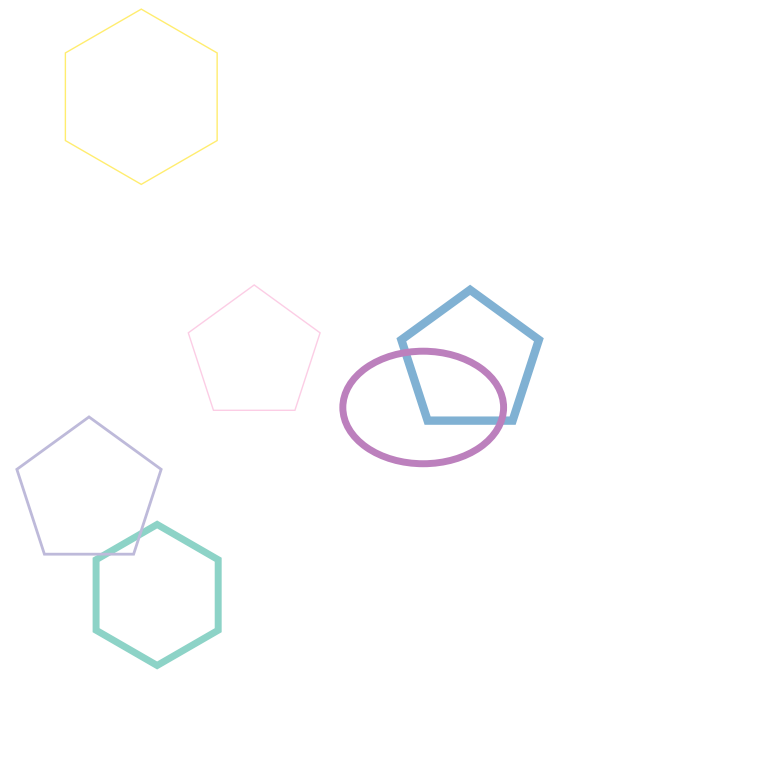[{"shape": "hexagon", "thickness": 2.5, "radius": 0.46, "center": [0.204, 0.227]}, {"shape": "pentagon", "thickness": 1, "radius": 0.49, "center": [0.116, 0.36]}, {"shape": "pentagon", "thickness": 3, "radius": 0.47, "center": [0.611, 0.53]}, {"shape": "pentagon", "thickness": 0.5, "radius": 0.45, "center": [0.33, 0.54]}, {"shape": "oval", "thickness": 2.5, "radius": 0.52, "center": [0.55, 0.471]}, {"shape": "hexagon", "thickness": 0.5, "radius": 0.57, "center": [0.183, 0.874]}]